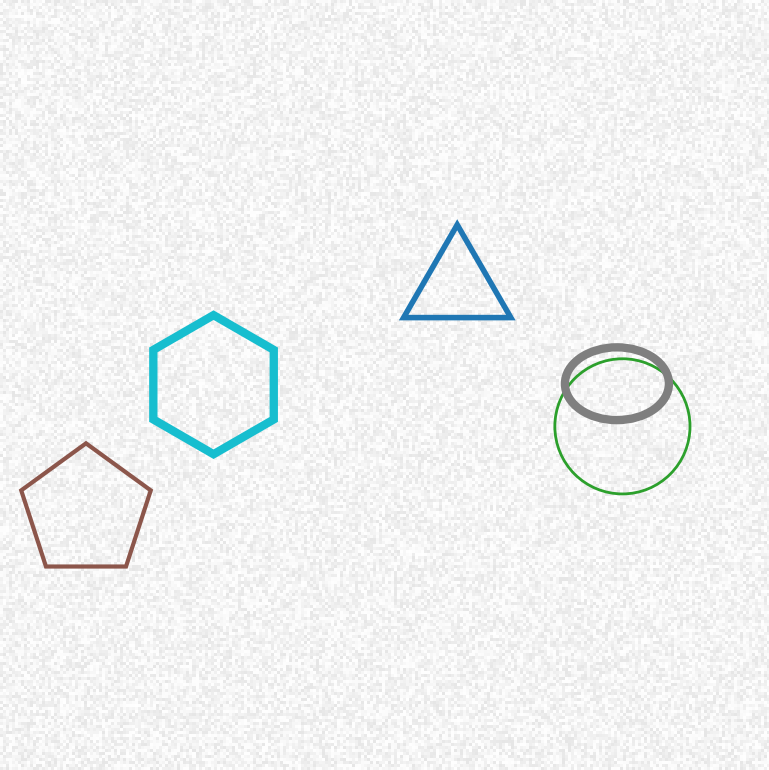[{"shape": "triangle", "thickness": 2, "radius": 0.4, "center": [0.594, 0.628]}, {"shape": "circle", "thickness": 1, "radius": 0.44, "center": [0.808, 0.446]}, {"shape": "pentagon", "thickness": 1.5, "radius": 0.44, "center": [0.112, 0.336]}, {"shape": "oval", "thickness": 3, "radius": 0.34, "center": [0.801, 0.502]}, {"shape": "hexagon", "thickness": 3, "radius": 0.45, "center": [0.277, 0.5]}]